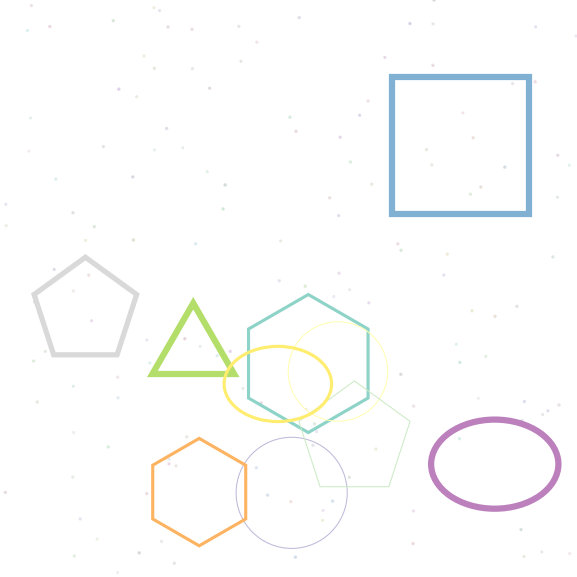[{"shape": "hexagon", "thickness": 1.5, "radius": 0.6, "center": [0.534, 0.37]}, {"shape": "circle", "thickness": 0.5, "radius": 0.43, "center": [0.585, 0.356]}, {"shape": "circle", "thickness": 0.5, "radius": 0.48, "center": [0.505, 0.146]}, {"shape": "square", "thickness": 3, "radius": 0.59, "center": [0.797, 0.747]}, {"shape": "hexagon", "thickness": 1.5, "radius": 0.46, "center": [0.345, 0.147]}, {"shape": "triangle", "thickness": 3, "radius": 0.41, "center": [0.335, 0.392]}, {"shape": "pentagon", "thickness": 2.5, "radius": 0.47, "center": [0.148, 0.46]}, {"shape": "oval", "thickness": 3, "radius": 0.55, "center": [0.857, 0.195]}, {"shape": "pentagon", "thickness": 0.5, "radius": 0.51, "center": [0.614, 0.238]}, {"shape": "oval", "thickness": 1.5, "radius": 0.47, "center": [0.481, 0.334]}]